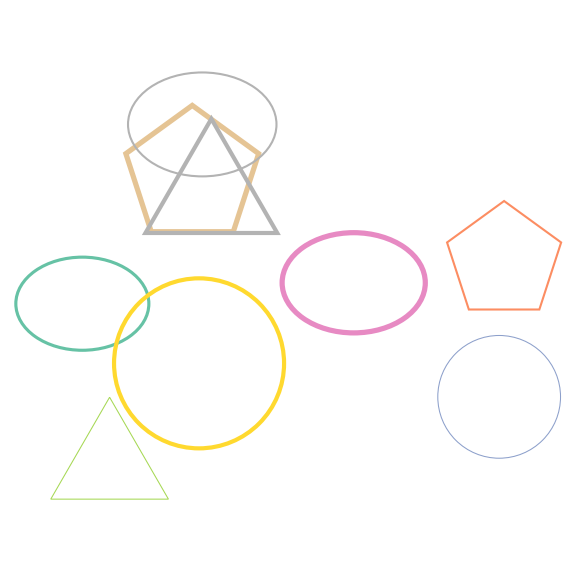[{"shape": "oval", "thickness": 1.5, "radius": 0.58, "center": [0.143, 0.473]}, {"shape": "pentagon", "thickness": 1, "radius": 0.52, "center": [0.873, 0.547]}, {"shape": "circle", "thickness": 0.5, "radius": 0.53, "center": [0.864, 0.312]}, {"shape": "oval", "thickness": 2.5, "radius": 0.62, "center": [0.612, 0.509]}, {"shape": "triangle", "thickness": 0.5, "radius": 0.59, "center": [0.19, 0.194]}, {"shape": "circle", "thickness": 2, "radius": 0.74, "center": [0.345, 0.37]}, {"shape": "pentagon", "thickness": 2.5, "radius": 0.6, "center": [0.333, 0.696]}, {"shape": "triangle", "thickness": 2, "radius": 0.66, "center": [0.366, 0.662]}, {"shape": "oval", "thickness": 1, "radius": 0.64, "center": [0.35, 0.784]}]